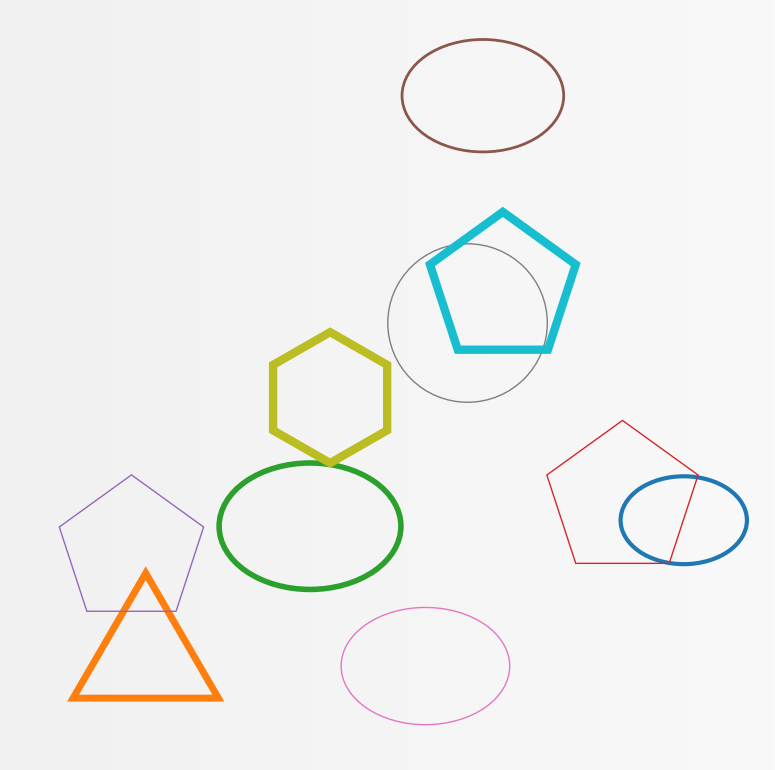[{"shape": "oval", "thickness": 1.5, "radius": 0.41, "center": [0.882, 0.324]}, {"shape": "triangle", "thickness": 2.5, "radius": 0.54, "center": [0.188, 0.147]}, {"shape": "oval", "thickness": 2, "radius": 0.59, "center": [0.4, 0.317]}, {"shape": "pentagon", "thickness": 0.5, "radius": 0.51, "center": [0.803, 0.351]}, {"shape": "pentagon", "thickness": 0.5, "radius": 0.49, "center": [0.17, 0.285]}, {"shape": "oval", "thickness": 1, "radius": 0.52, "center": [0.623, 0.876]}, {"shape": "oval", "thickness": 0.5, "radius": 0.54, "center": [0.549, 0.135]}, {"shape": "circle", "thickness": 0.5, "radius": 0.51, "center": [0.603, 0.58]}, {"shape": "hexagon", "thickness": 3, "radius": 0.42, "center": [0.426, 0.484]}, {"shape": "pentagon", "thickness": 3, "radius": 0.49, "center": [0.649, 0.626]}]